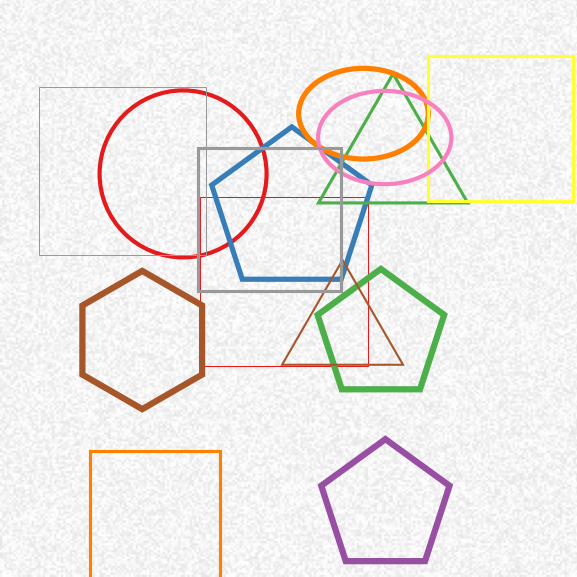[{"shape": "circle", "thickness": 2, "radius": 0.72, "center": [0.317, 0.698]}, {"shape": "square", "thickness": 0.5, "radius": 0.73, "center": [0.492, 0.512]}, {"shape": "pentagon", "thickness": 2.5, "radius": 0.73, "center": [0.505, 0.634]}, {"shape": "triangle", "thickness": 1.5, "radius": 0.75, "center": [0.681, 0.722]}, {"shape": "pentagon", "thickness": 3, "radius": 0.58, "center": [0.66, 0.418]}, {"shape": "pentagon", "thickness": 3, "radius": 0.58, "center": [0.667, 0.122]}, {"shape": "oval", "thickness": 2.5, "radius": 0.56, "center": [0.629, 0.802]}, {"shape": "square", "thickness": 1.5, "radius": 0.56, "center": [0.268, 0.107]}, {"shape": "square", "thickness": 1.5, "radius": 0.63, "center": [0.866, 0.776]}, {"shape": "triangle", "thickness": 1, "radius": 0.6, "center": [0.593, 0.428]}, {"shape": "hexagon", "thickness": 3, "radius": 0.6, "center": [0.246, 0.41]}, {"shape": "oval", "thickness": 2, "radius": 0.58, "center": [0.666, 0.761]}, {"shape": "square", "thickness": 1.5, "radius": 0.62, "center": [0.467, 0.619]}, {"shape": "square", "thickness": 0.5, "radius": 0.72, "center": [0.212, 0.703]}]